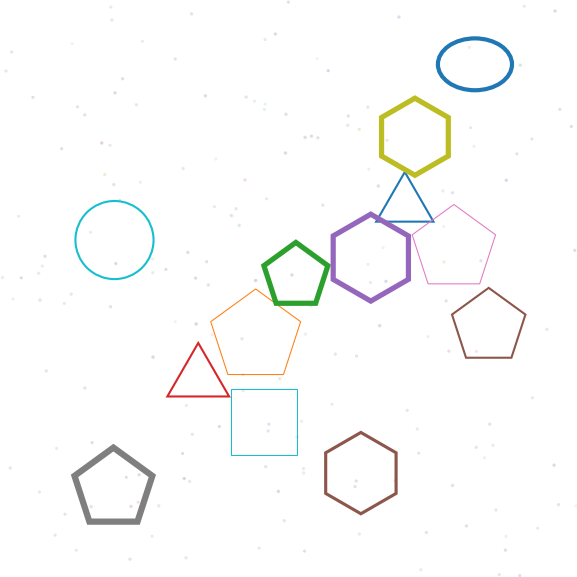[{"shape": "oval", "thickness": 2, "radius": 0.32, "center": [0.822, 0.888]}, {"shape": "triangle", "thickness": 1, "radius": 0.29, "center": [0.701, 0.644]}, {"shape": "pentagon", "thickness": 0.5, "radius": 0.41, "center": [0.443, 0.417]}, {"shape": "pentagon", "thickness": 2.5, "radius": 0.29, "center": [0.512, 0.521]}, {"shape": "triangle", "thickness": 1, "radius": 0.31, "center": [0.343, 0.343]}, {"shape": "hexagon", "thickness": 2.5, "radius": 0.38, "center": [0.642, 0.553]}, {"shape": "hexagon", "thickness": 1.5, "radius": 0.35, "center": [0.625, 0.18]}, {"shape": "pentagon", "thickness": 1, "radius": 0.33, "center": [0.846, 0.434]}, {"shape": "pentagon", "thickness": 0.5, "radius": 0.38, "center": [0.786, 0.569]}, {"shape": "pentagon", "thickness": 3, "radius": 0.35, "center": [0.196, 0.153]}, {"shape": "hexagon", "thickness": 2.5, "radius": 0.33, "center": [0.718, 0.762]}, {"shape": "circle", "thickness": 1, "radius": 0.34, "center": [0.198, 0.583]}, {"shape": "square", "thickness": 0.5, "radius": 0.29, "center": [0.457, 0.268]}]